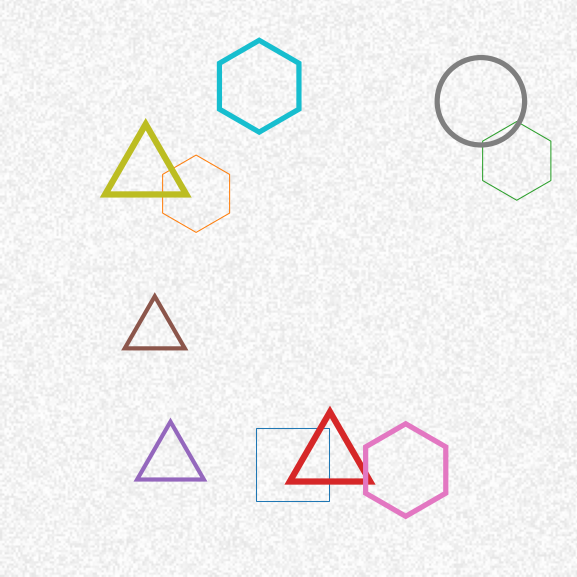[{"shape": "square", "thickness": 0.5, "radius": 0.32, "center": [0.506, 0.195]}, {"shape": "hexagon", "thickness": 0.5, "radius": 0.33, "center": [0.34, 0.664]}, {"shape": "hexagon", "thickness": 0.5, "radius": 0.34, "center": [0.895, 0.721]}, {"shape": "triangle", "thickness": 3, "radius": 0.4, "center": [0.571, 0.206]}, {"shape": "triangle", "thickness": 2, "radius": 0.33, "center": [0.295, 0.202]}, {"shape": "triangle", "thickness": 2, "radius": 0.3, "center": [0.268, 0.426]}, {"shape": "hexagon", "thickness": 2.5, "radius": 0.4, "center": [0.703, 0.185]}, {"shape": "circle", "thickness": 2.5, "radius": 0.38, "center": [0.833, 0.824]}, {"shape": "triangle", "thickness": 3, "radius": 0.41, "center": [0.252, 0.703]}, {"shape": "hexagon", "thickness": 2.5, "radius": 0.4, "center": [0.449, 0.85]}]